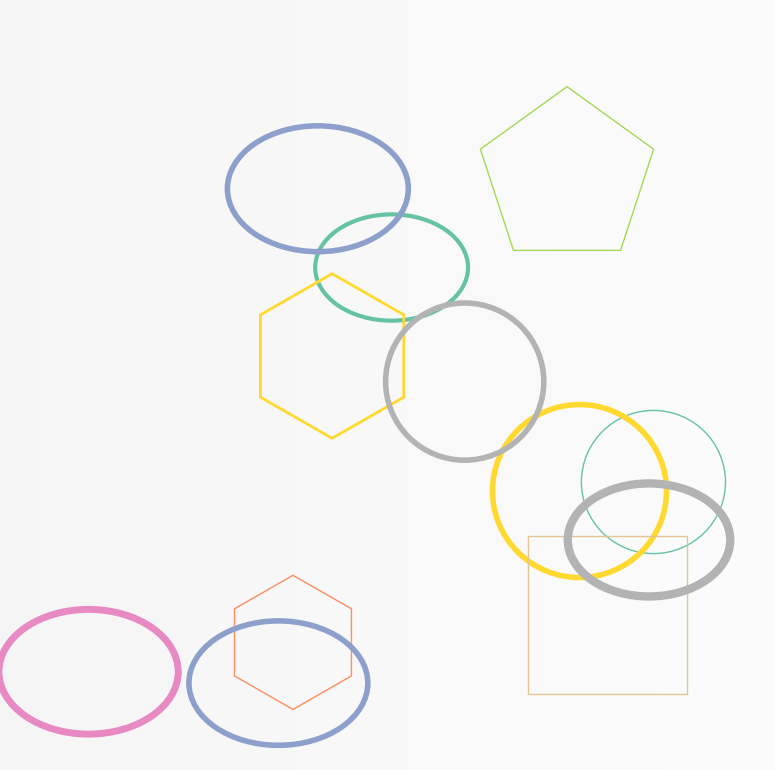[{"shape": "circle", "thickness": 0.5, "radius": 0.46, "center": [0.843, 0.374]}, {"shape": "oval", "thickness": 1.5, "radius": 0.49, "center": [0.505, 0.653]}, {"shape": "hexagon", "thickness": 0.5, "radius": 0.44, "center": [0.378, 0.166]}, {"shape": "oval", "thickness": 2, "radius": 0.58, "center": [0.359, 0.113]}, {"shape": "oval", "thickness": 2, "radius": 0.58, "center": [0.41, 0.755]}, {"shape": "oval", "thickness": 2.5, "radius": 0.58, "center": [0.114, 0.128]}, {"shape": "pentagon", "thickness": 0.5, "radius": 0.59, "center": [0.732, 0.77]}, {"shape": "circle", "thickness": 2, "radius": 0.56, "center": [0.748, 0.362]}, {"shape": "hexagon", "thickness": 1, "radius": 0.53, "center": [0.429, 0.538]}, {"shape": "square", "thickness": 0.5, "radius": 0.51, "center": [0.784, 0.201]}, {"shape": "oval", "thickness": 3, "radius": 0.52, "center": [0.837, 0.299]}, {"shape": "circle", "thickness": 2, "radius": 0.51, "center": [0.6, 0.504]}]